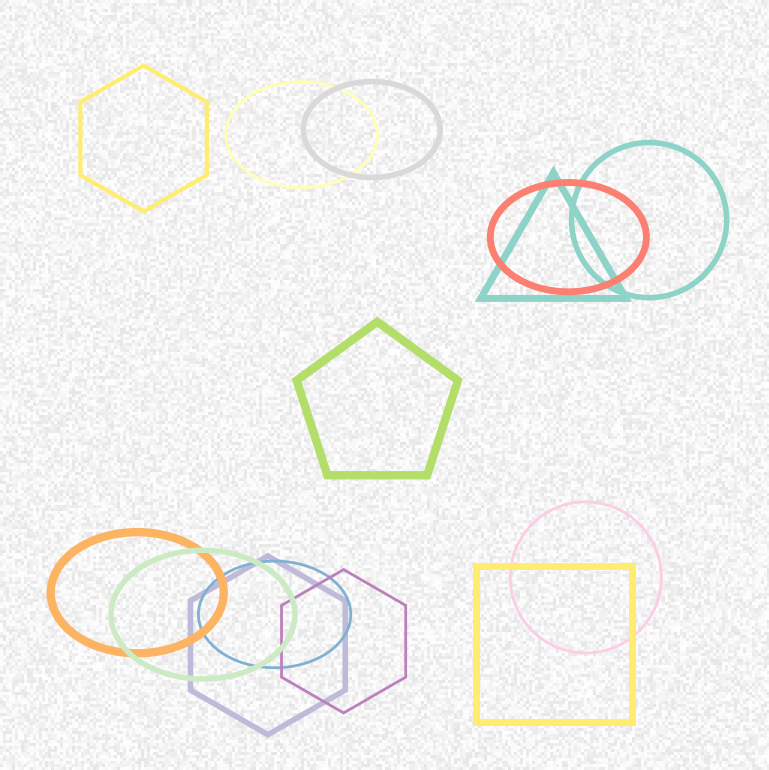[{"shape": "circle", "thickness": 2, "radius": 0.5, "center": [0.843, 0.714]}, {"shape": "triangle", "thickness": 2.5, "radius": 0.54, "center": [0.719, 0.667]}, {"shape": "oval", "thickness": 1, "radius": 0.49, "center": [0.392, 0.825]}, {"shape": "hexagon", "thickness": 2, "radius": 0.58, "center": [0.348, 0.162]}, {"shape": "oval", "thickness": 2.5, "radius": 0.51, "center": [0.738, 0.692]}, {"shape": "oval", "thickness": 1, "radius": 0.49, "center": [0.357, 0.202]}, {"shape": "oval", "thickness": 3, "radius": 0.56, "center": [0.178, 0.23]}, {"shape": "pentagon", "thickness": 3, "radius": 0.55, "center": [0.49, 0.472]}, {"shape": "circle", "thickness": 1, "radius": 0.49, "center": [0.761, 0.25]}, {"shape": "oval", "thickness": 2, "radius": 0.44, "center": [0.483, 0.832]}, {"shape": "hexagon", "thickness": 1, "radius": 0.47, "center": [0.446, 0.167]}, {"shape": "oval", "thickness": 2, "radius": 0.6, "center": [0.264, 0.202]}, {"shape": "hexagon", "thickness": 1.5, "radius": 0.47, "center": [0.187, 0.82]}, {"shape": "square", "thickness": 2.5, "radius": 0.51, "center": [0.72, 0.164]}]